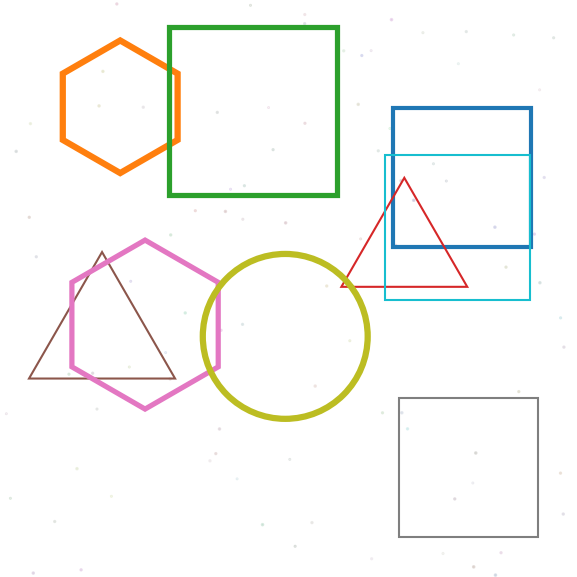[{"shape": "square", "thickness": 2, "radius": 0.6, "center": [0.8, 0.691]}, {"shape": "hexagon", "thickness": 3, "radius": 0.57, "center": [0.208, 0.814]}, {"shape": "square", "thickness": 2.5, "radius": 0.73, "center": [0.438, 0.807]}, {"shape": "triangle", "thickness": 1, "radius": 0.63, "center": [0.7, 0.565]}, {"shape": "triangle", "thickness": 1, "radius": 0.73, "center": [0.177, 0.417]}, {"shape": "hexagon", "thickness": 2.5, "radius": 0.73, "center": [0.251, 0.437]}, {"shape": "square", "thickness": 1, "radius": 0.6, "center": [0.811, 0.189]}, {"shape": "circle", "thickness": 3, "radius": 0.71, "center": [0.494, 0.417]}, {"shape": "square", "thickness": 1, "radius": 0.63, "center": [0.792, 0.605]}]